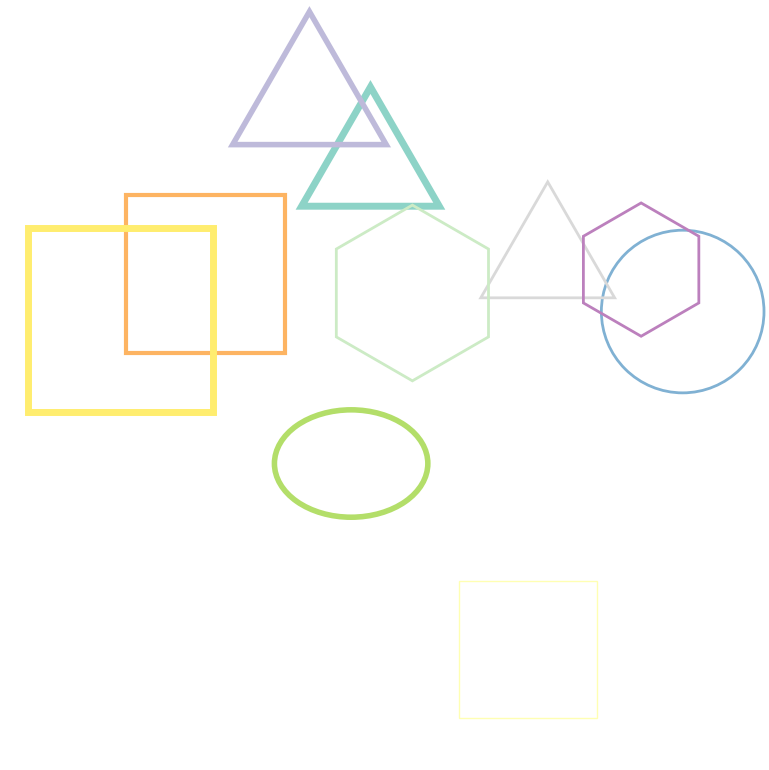[{"shape": "triangle", "thickness": 2.5, "radius": 0.52, "center": [0.481, 0.784]}, {"shape": "square", "thickness": 0.5, "radius": 0.45, "center": [0.686, 0.157]}, {"shape": "triangle", "thickness": 2, "radius": 0.58, "center": [0.402, 0.87]}, {"shape": "circle", "thickness": 1, "radius": 0.53, "center": [0.887, 0.595]}, {"shape": "square", "thickness": 1.5, "radius": 0.51, "center": [0.267, 0.644]}, {"shape": "oval", "thickness": 2, "radius": 0.5, "center": [0.456, 0.398]}, {"shape": "triangle", "thickness": 1, "radius": 0.5, "center": [0.711, 0.663]}, {"shape": "hexagon", "thickness": 1, "radius": 0.43, "center": [0.833, 0.65]}, {"shape": "hexagon", "thickness": 1, "radius": 0.57, "center": [0.536, 0.62]}, {"shape": "square", "thickness": 2.5, "radius": 0.6, "center": [0.157, 0.584]}]